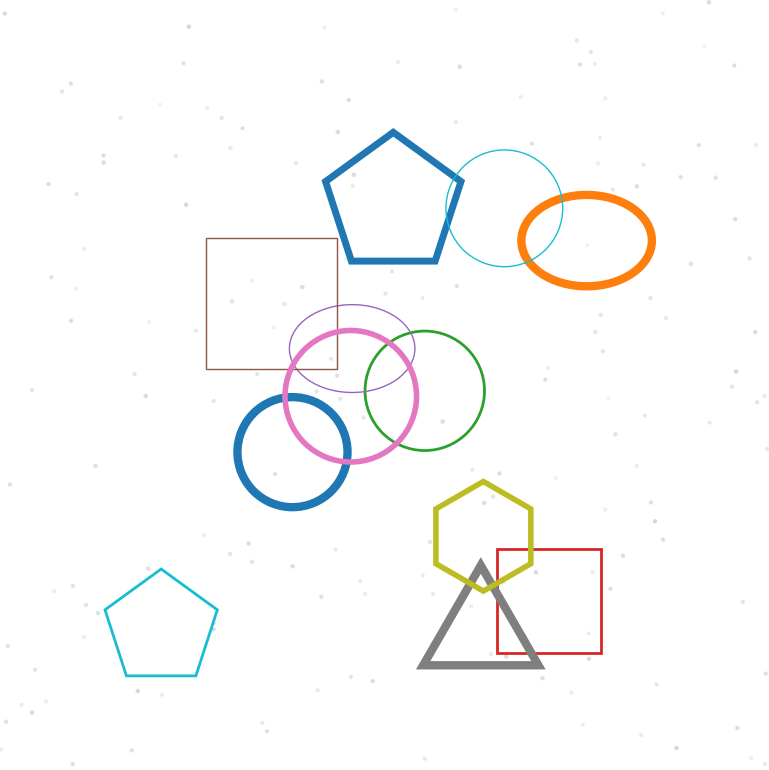[{"shape": "circle", "thickness": 3, "radius": 0.36, "center": [0.38, 0.413]}, {"shape": "pentagon", "thickness": 2.5, "radius": 0.46, "center": [0.511, 0.736]}, {"shape": "oval", "thickness": 3, "radius": 0.42, "center": [0.762, 0.688]}, {"shape": "circle", "thickness": 1, "radius": 0.39, "center": [0.552, 0.492]}, {"shape": "square", "thickness": 1, "radius": 0.34, "center": [0.713, 0.22]}, {"shape": "oval", "thickness": 0.5, "radius": 0.41, "center": [0.457, 0.547]}, {"shape": "square", "thickness": 0.5, "radius": 0.43, "center": [0.352, 0.606]}, {"shape": "circle", "thickness": 2, "radius": 0.43, "center": [0.456, 0.485]}, {"shape": "triangle", "thickness": 3, "radius": 0.43, "center": [0.624, 0.179]}, {"shape": "hexagon", "thickness": 2, "radius": 0.36, "center": [0.628, 0.304]}, {"shape": "pentagon", "thickness": 1, "radius": 0.38, "center": [0.209, 0.184]}, {"shape": "circle", "thickness": 0.5, "radius": 0.38, "center": [0.655, 0.729]}]